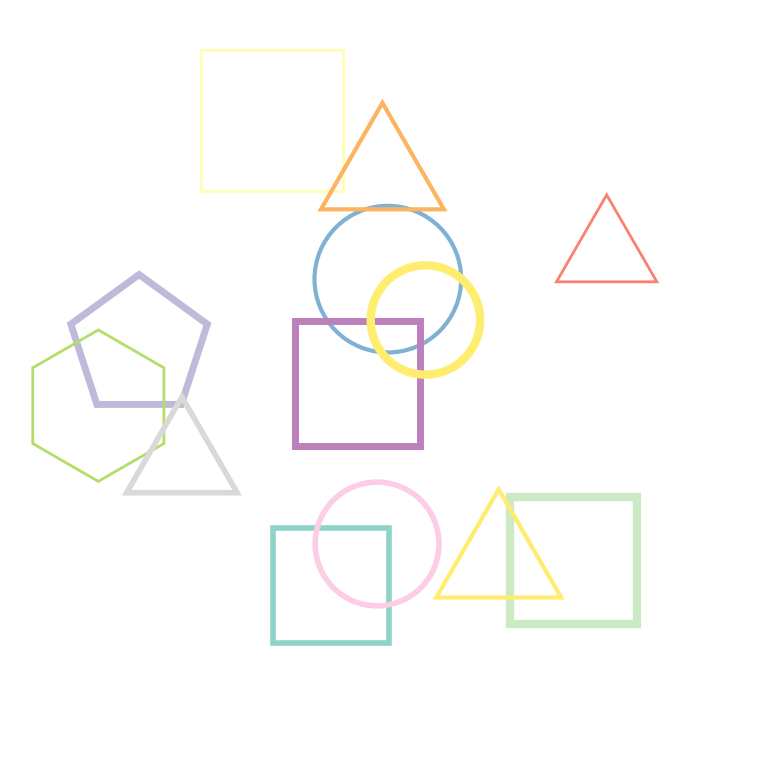[{"shape": "square", "thickness": 2, "radius": 0.38, "center": [0.43, 0.24]}, {"shape": "square", "thickness": 1, "radius": 0.46, "center": [0.353, 0.843]}, {"shape": "pentagon", "thickness": 2.5, "radius": 0.47, "center": [0.181, 0.55]}, {"shape": "triangle", "thickness": 1, "radius": 0.38, "center": [0.788, 0.672]}, {"shape": "circle", "thickness": 1.5, "radius": 0.48, "center": [0.504, 0.637]}, {"shape": "triangle", "thickness": 1.5, "radius": 0.46, "center": [0.497, 0.774]}, {"shape": "hexagon", "thickness": 1, "radius": 0.49, "center": [0.128, 0.473]}, {"shape": "circle", "thickness": 2, "radius": 0.4, "center": [0.49, 0.294]}, {"shape": "triangle", "thickness": 2, "radius": 0.41, "center": [0.236, 0.402]}, {"shape": "square", "thickness": 2.5, "radius": 0.41, "center": [0.464, 0.502]}, {"shape": "square", "thickness": 3, "radius": 0.41, "center": [0.745, 0.272]}, {"shape": "circle", "thickness": 3, "radius": 0.35, "center": [0.553, 0.584]}, {"shape": "triangle", "thickness": 1.5, "radius": 0.47, "center": [0.648, 0.271]}]